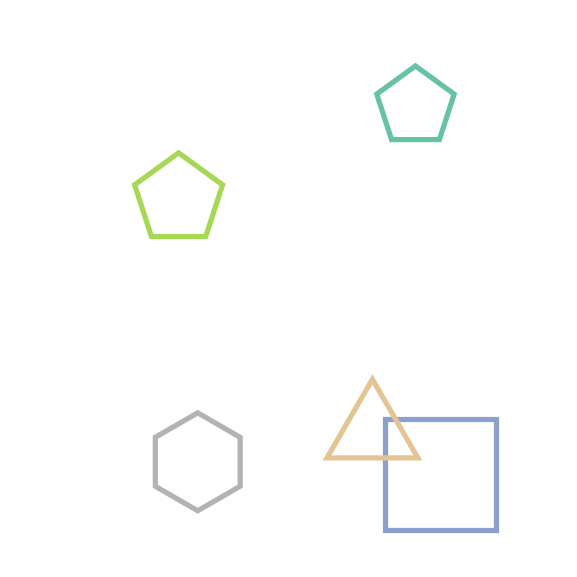[{"shape": "pentagon", "thickness": 2.5, "radius": 0.35, "center": [0.719, 0.814]}, {"shape": "square", "thickness": 2.5, "radius": 0.48, "center": [0.763, 0.177]}, {"shape": "pentagon", "thickness": 2.5, "radius": 0.4, "center": [0.309, 0.654]}, {"shape": "triangle", "thickness": 2.5, "radius": 0.45, "center": [0.645, 0.252]}, {"shape": "hexagon", "thickness": 2.5, "radius": 0.42, "center": [0.342, 0.199]}]